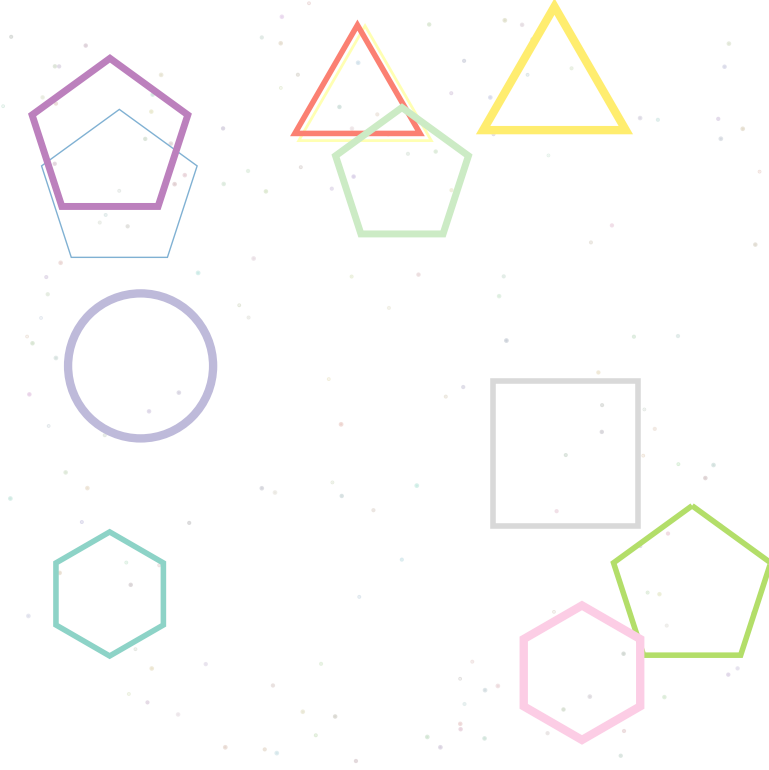[{"shape": "hexagon", "thickness": 2, "radius": 0.4, "center": [0.142, 0.229]}, {"shape": "triangle", "thickness": 1, "radius": 0.5, "center": [0.474, 0.867]}, {"shape": "circle", "thickness": 3, "radius": 0.47, "center": [0.183, 0.525]}, {"shape": "triangle", "thickness": 2, "radius": 0.47, "center": [0.464, 0.874]}, {"shape": "pentagon", "thickness": 0.5, "radius": 0.53, "center": [0.155, 0.752]}, {"shape": "pentagon", "thickness": 2, "radius": 0.54, "center": [0.899, 0.236]}, {"shape": "hexagon", "thickness": 3, "radius": 0.44, "center": [0.756, 0.126]}, {"shape": "square", "thickness": 2, "radius": 0.47, "center": [0.734, 0.411]}, {"shape": "pentagon", "thickness": 2.5, "radius": 0.53, "center": [0.143, 0.818]}, {"shape": "pentagon", "thickness": 2.5, "radius": 0.45, "center": [0.522, 0.77]}, {"shape": "triangle", "thickness": 3, "radius": 0.53, "center": [0.72, 0.884]}]